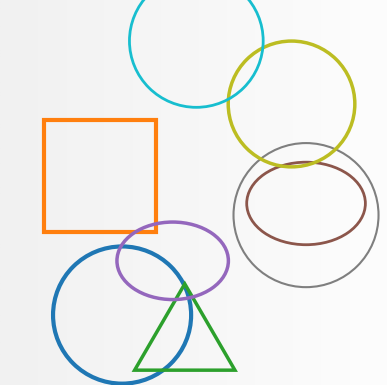[{"shape": "circle", "thickness": 3, "radius": 0.89, "center": [0.315, 0.182]}, {"shape": "square", "thickness": 3, "radius": 0.73, "center": [0.258, 0.542]}, {"shape": "triangle", "thickness": 2.5, "radius": 0.75, "center": [0.477, 0.113]}, {"shape": "oval", "thickness": 2.5, "radius": 0.72, "center": [0.446, 0.323]}, {"shape": "oval", "thickness": 2, "radius": 0.77, "center": [0.79, 0.472]}, {"shape": "circle", "thickness": 1.5, "radius": 0.94, "center": [0.79, 0.441]}, {"shape": "circle", "thickness": 2.5, "radius": 0.82, "center": [0.752, 0.73]}, {"shape": "circle", "thickness": 2, "radius": 0.86, "center": [0.507, 0.894]}]